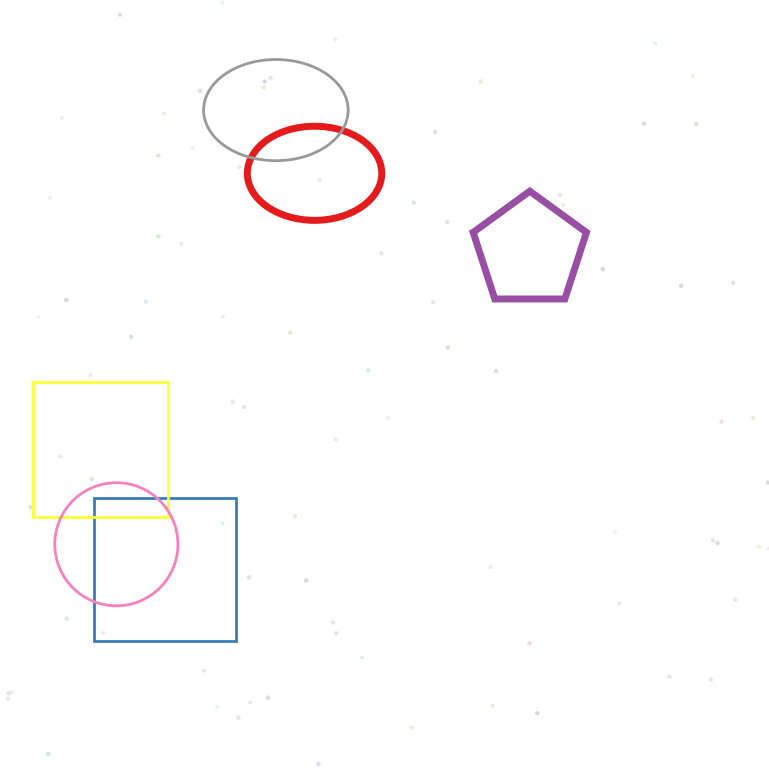[{"shape": "oval", "thickness": 2.5, "radius": 0.44, "center": [0.408, 0.775]}, {"shape": "square", "thickness": 1, "radius": 0.46, "center": [0.214, 0.26]}, {"shape": "pentagon", "thickness": 2.5, "radius": 0.39, "center": [0.688, 0.674]}, {"shape": "square", "thickness": 1, "radius": 0.44, "center": [0.13, 0.416]}, {"shape": "circle", "thickness": 1, "radius": 0.4, "center": [0.151, 0.293]}, {"shape": "oval", "thickness": 1, "radius": 0.47, "center": [0.358, 0.857]}]